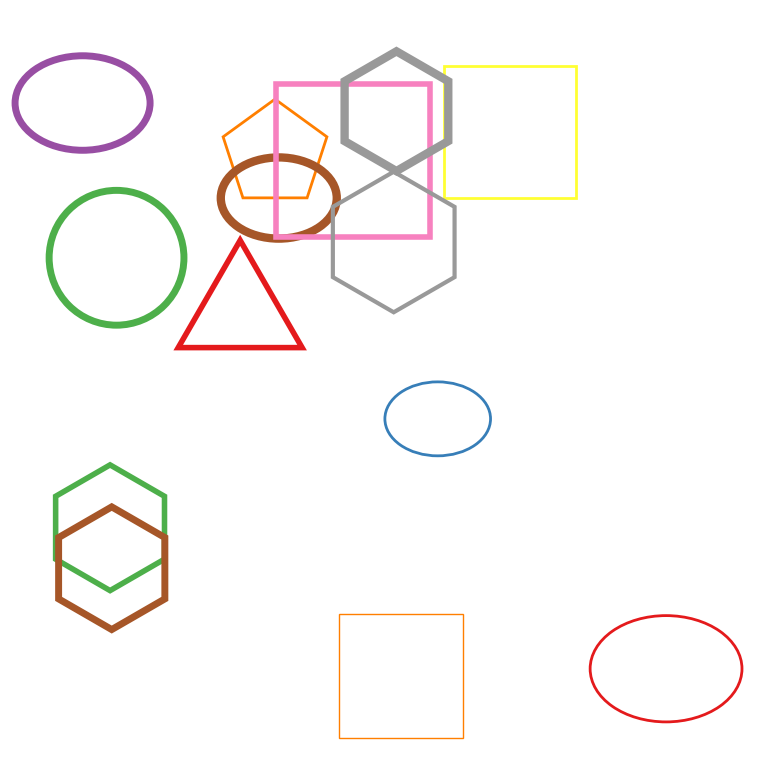[{"shape": "oval", "thickness": 1, "radius": 0.49, "center": [0.865, 0.131]}, {"shape": "triangle", "thickness": 2, "radius": 0.46, "center": [0.312, 0.595]}, {"shape": "oval", "thickness": 1, "radius": 0.34, "center": [0.568, 0.456]}, {"shape": "hexagon", "thickness": 2, "radius": 0.41, "center": [0.143, 0.315]}, {"shape": "circle", "thickness": 2.5, "radius": 0.44, "center": [0.151, 0.665]}, {"shape": "oval", "thickness": 2.5, "radius": 0.44, "center": [0.107, 0.866]}, {"shape": "square", "thickness": 0.5, "radius": 0.4, "center": [0.521, 0.122]}, {"shape": "pentagon", "thickness": 1, "radius": 0.35, "center": [0.357, 0.8]}, {"shape": "square", "thickness": 1, "radius": 0.43, "center": [0.662, 0.829]}, {"shape": "hexagon", "thickness": 2.5, "radius": 0.4, "center": [0.145, 0.262]}, {"shape": "oval", "thickness": 3, "radius": 0.38, "center": [0.362, 0.743]}, {"shape": "square", "thickness": 2, "radius": 0.5, "center": [0.459, 0.792]}, {"shape": "hexagon", "thickness": 1.5, "radius": 0.46, "center": [0.511, 0.686]}, {"shape": "hexagon", "thickness": 3, "radius": 0.39, "center": [0.515, 0.856]}]